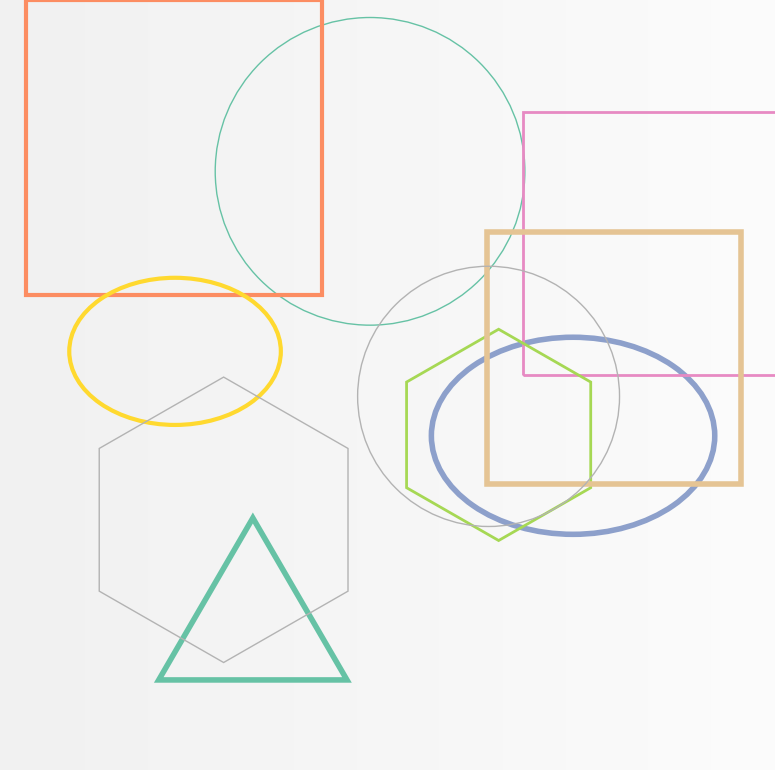[{"shape": "circle", "thickness": 0.5, "radius": 1.0, "center": [0.477, 0.777]}, {"shape": "triangle", "thickness": 2, "radius": 0.7, "center": [0.326, 0.187]}, {"shape": "square", "thickness": 1.5, "radius": 0.96, "center": [0.224, 0.808]}, {"shape": "oval", "thickness": 2, "radius": 0.91, "center": [0.739, 0.434]}, {"shape": "square", "thickness": 1, "radius": 0.85, "center": [0.846, 0.684]}, {"shape": "hexagon", "thickness": 1, "radius": 0.69, "center": [0.643, 0.435]}, {"shape": "oval", "thickness": 1.5, "radius": 0.68, "center": [0.226, 0.544]}, {"shape": "square", "thickness": 2, "radius": 0.82, "center": [0.792, 0.535]}, {"shape": "hexagon", "thickness": 0.5, "radius": 0.93, "center": [0.289, 0.325]}, {"shape": "circle", "thickness": 0.5, "radius": 0.84, "center": [0.63, 0.485]}]